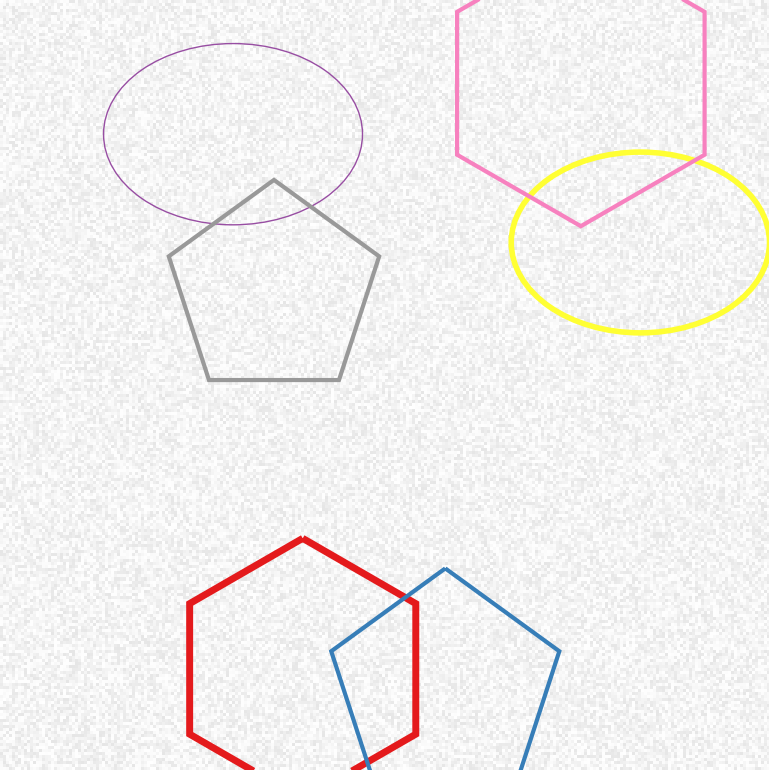[{"shape": "hexagon", "thickness": 2.5, "radius": 0.85, "center": [0.393, 0.131]}, {"shape": "pentagon", "thickness": 1.5, "radius": 0.78, "center": [0.578, 0.106]}, {"shape": "oval", "thickness": 0.5, "radius": 0.84, "center": [0.303, 0.826]}, {"shape": "oval", "thickness": 2, "radius": 0.84, "center": [0.832, 0.685]}, {"shape": "hexagon", "thickness": 1.5, "radius": 0.93, "center": [0.754, 0.892]}, {"shape": "pentagon", "thickness": 1.5, "radius": 0.72, "center": [0.356, 0.623]}]